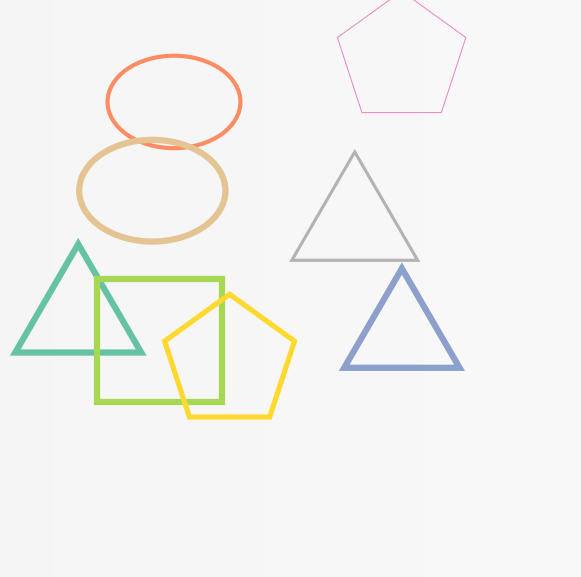[{"shape": "triangle", "thickness": 3, "radius": 0.63, "center": [0.135, 0.451]}, {"shape": "oval", "thickness": 2, "radius": 0.57, "center": [0.299, 0.823]}, {"shape": "triangle", "thickness": 3, "radius": 0.57, "center": [0.691, 0.42]}, {"shape": "pentagon", "thickness": 0.5, "radius": 0.58, "center": [0.691, 0.898]}, {"shape": "square", "thickness": 3, "radius": 0.54, "center": [0.274, 0.409]}, {"shape": "pentagon", "thickness": 2.5, "radius": 0.59, "center": [0.395, 0.372]}, {"shape": "oval", "thickness": 3, "radius": 0.63, "center": [0.262, 0.669]}, {"shape": "triangle", "thickness": 1.5, "radius": 0.63, "center": [0.61, 0.611]}]